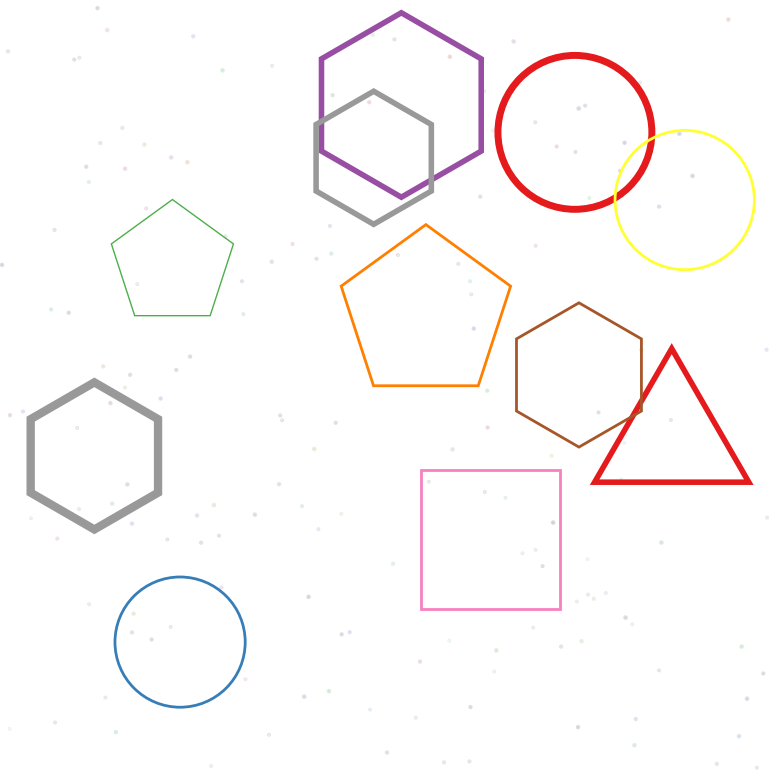[{"shape": "triangle", "thickness": 2, "radius": 0.58, "center": [0.872, 0.432]}, {"shape": "circle", "thickness": 2.5, "radius": 0.5, "center": [0.747, 0.828]}, {"shape": "circle", "thickness": 1, "radius": 0.42, "center": [0.234, 0.166]}, {"shape": "pentagon", "thickness": 0.5, "radius": 0.42, "center": [0.224, 0.657]}, {"shape": "hexagon", "thickness": 2, "radius": 0.6, "center": [0.521, 0.864]}, {"shape": "pentagon", "thickness": 1, "radius": 0.58, "center": [0.553, 0.593]}, {"shape": "circle", "thickness": 1, "radius": 0.45, "center": [0.889, 0.74]}, {"shape": "hexagon", "thickness": 1, "radius": 0.47, "center": [0.752, 0.513]}, {"shape": "square", "thickness": 1, "radius": 0.45, "center": [0.637, 0.299]}, {"shape": "hexagon", "thickness": 2, "radius": 0.43, "center": [0.485, 0.795]}, {"shape": "hexagon", "thickness": 3, "radius": 0.48, "center": [0.123, 0.408]}]